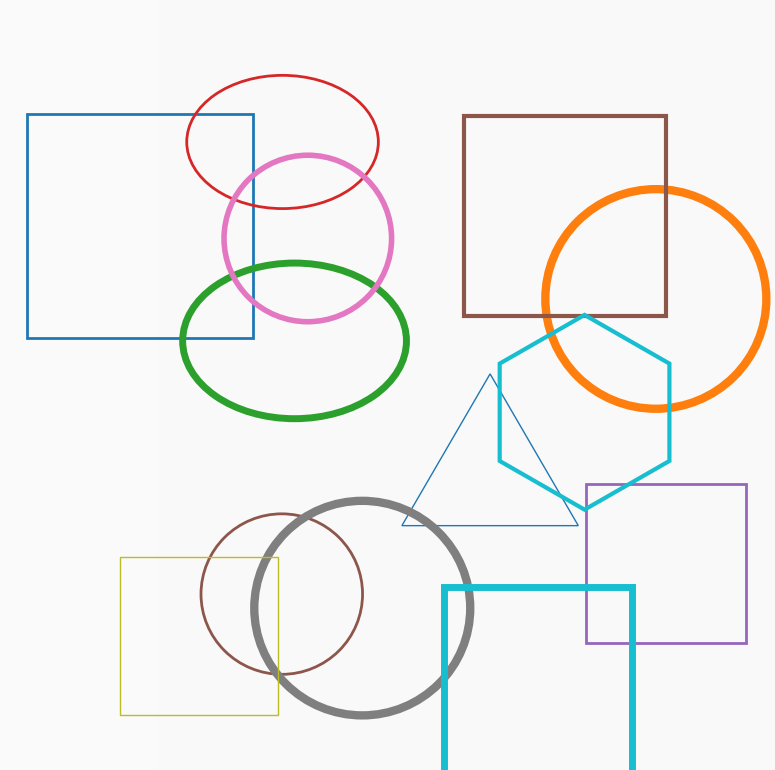[{"shape": "square", "thickness": 1, "radius": 0.73, "center": [0.18, 0.707]}, {"shape": "triangle", "thickness": 0.5, "radius": 0.66, "center": [0.632, 0.383]}, {"shape": "circle", "thickness": 3, "radius": 0.71, "center": [0.846, 0.612]}, {"shape": "oval", "thickness": 2.5, "radius": 0.72, "center": [0.38, 0.557]}, {"shape": "oval", "thickness": 1, "radius": 0.62, "center": [0.365, 0.816]}, {"shape": "square", "thickness": 1, "radius": 0.51, "center": [0.859, 0.268]}, {"shape": "circle", "thickness": 1, "radius": 0.52, "center": [0.364, 0.228]}, {"shape": "square", "thickness": 1.5, "radius": 0.65, "center": [0.729, 0.72]}, {"shape": "circle", "thickness": 2, "radius": 0.54, "center": [0.397, 0.69]}, {"shape": "circle", "thickness": 3, "radius": 0.7, "center": [0.467, 0.21]}, {"shape": "square", "thickness": 0.5, "radius": 0.51, "center": [0.257, 0.174]}, {"shape": "hexagon", "thickness": 1.5, "radius": 0.63, "center": [0.754, 0.465]}, {"shape": "square", "thickness": 2.5, "radius": 0.61, "center": [0.694, 0.116]}]